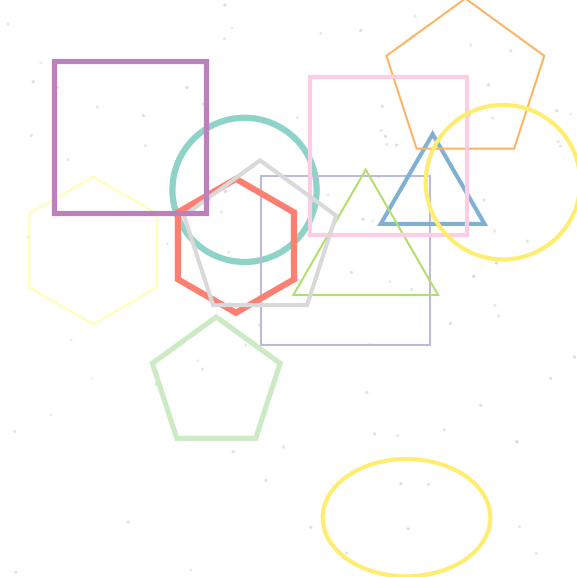[{"shape": "circle", "thickness": 3, "radius": 0.62, "center": [0.423, 0.67]}, {"shape": "hexagon", "thickness": 1, "radius": 0.64, "center": [0.161, 0.565]}, {"shape": "square", "thickness": 1, "radius": 0.73, "center": [0.599, 0.548]}, {"shape": "hexagon", "thickness": 3, "radius": 0.58, "center": [0.409, 0.573]}, {"shape": "triangle", "thickness": 2, "radius": 0.52, "center": [0.749, 0.663]}, {"shape": "pentagon", "thickness": 1, "radius": 0.72, "center": [0.806, 0.858]}, {"shape": "triangle", "thickness": 1, "radius": 0.72, "center": [0.633, 0.561]}, {"shape": "square", "thickness": 2, "radius": 0.68, "center": [0.673, 0.73]}, {"shape": "pentagon", "thickness": 2, "radius": 0.69, "center": [0.45, 0.583]}, {"shape": "square", "thickness": 2.5, "radius": 0.66, "center": [0.225, 0.762]}, {"shape": "pentagon", "thickness": 2.5, "radius": 0.58, "center": [0.374, 0.334]}, {"shape": "oval", "thickness": 2, "radius": 0.73, "center": [0.704, 0.103]}, {"shape": "circle", "thickness": 2, "radius": 0.67, "center": [0.871, 0.684]}]